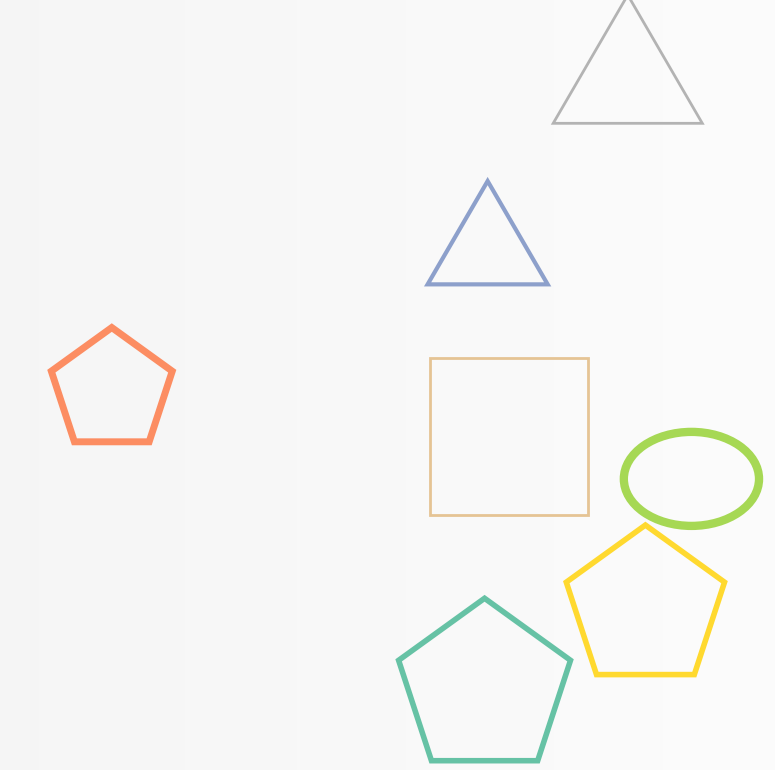[{"shape": "pentagon", "thickness": 2, "radius": 0.58, "center": [0.625, 0.106]}, {"shape": "pentagon", "thickness": 2.5, "radius": 0.41, "center": [0.144, 0.493]}, {"shape": "triangle", "thickness": 1.5, "radius": 0.45, "center": [0.629, 0.675]}, {"shape": "oval", "thickness": 3, "radius": 0.44, "center": [0.892, 0.378]}, {"shape": "pentagon", "thickness": 2, "radius": 0.54, "center": [0.833, 0.211]}, {"shape": "square", "thickness": 1, "radius": 0.51, "center": [0.656, 0.433]}, {"shape": "triangle", "thickness": 1, "radius": 0.56, "center": [0.81, 0.895]}]